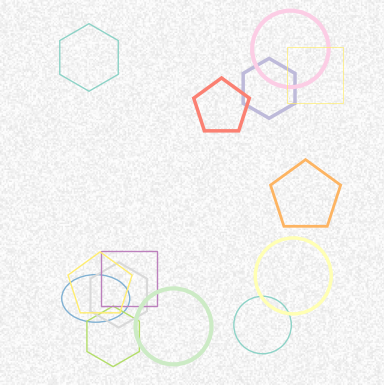[{"shape": "hexagon", "thickness": 1, "radius": 0.44, "center": [0.231, 0.851]}, {"shape": "circle", "thickness": 1, "radius": 0.37, "center": [0.682, 0.156]}, {"shape": "circle", "thickness": 2.5, "radius": 0.49, "center": [0.762, 0.283]}, {"shape": "hexagon", "thickness": 2.5, "radius": 0.39, "center": [0.699, 0.771]}, {"shape": "pentagon", "thickness": 2.5, "radius": 0.38, "center": [0.575, 0.722]}, {"shape": "oval", "thickness": 1, "radius": 0.44, "center": [0.249, 0.225]}, {"shape": "pentagon", "thickness": 2, "radius": 0.48, "center": [0.794, 0.49]}, {"shape": "hexagon", "thickness": 1, "radius": 0.39, "center": [0.294, 0.126]}, {"shape": "circle", "thickness": 3, "radius": 0.5, "center": [0.754, 0.873]}, {"shape": "hexagon", "thickness": 1.5, "radius": 0.42, "center": [0.308, 0.234]}, {"shape": "square", "thickness": 1, "radius": 0.36, "center": [0.336, 0.276]}, {"shape": "circle", "thickness": 3, "radius": 0.49, "center": [0.451, 0.152]}, {"shape": "square", "thickness": 0.5, "radius": 0.36, "center": [0.818, 0.805]}, {"shape": "pentagon", "thickness": 1, "radius": 0.44, "center": [0.26, 0.258]}]